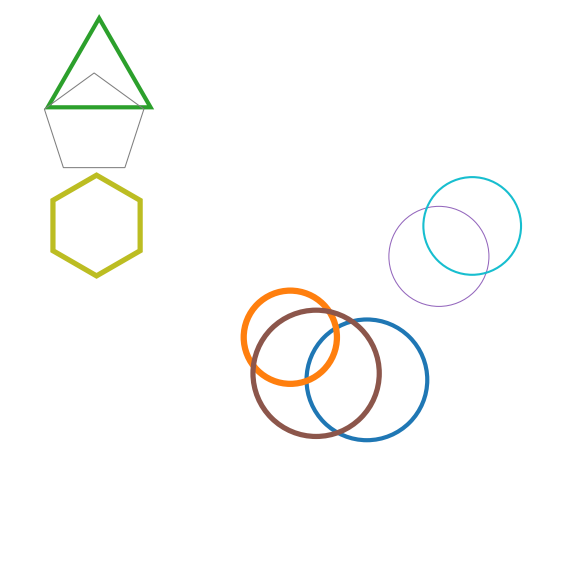[{"shape": "circle", "thickness": 2, "radius": 0.52, "center": [0.635, 0.341]}, {"shape": "circle", "thickness": 3, "radius": 0.4, "center": [0.503, 0.415]}, {"shape": "triangle", "thickness": 2, "radius": 0.51, "center": [0.172, 0.865]}, {"shape": "circle", "thickness": 0.5, "radius": 0.43, "center": [0.76, 0.555]}, {"shape": "circle", "thickness": 2.5, "radius": 0.55, "center": [0.547, 0.353]}, {"shape": "pentagon", "thickness": 0.5, "radius": 0.45, "center": [0.163, 0.782]}, {"shape": "hexagon", "thickness": 2.5, "radius": 0.44, "center": [0.167, 0.609]}, {"shape": "circle", "thickness": 1, "radius": 0.42, "center": [0.818, 0.608]}]